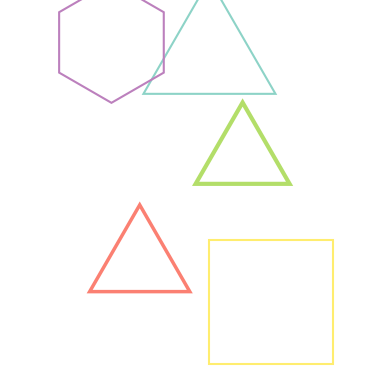[{"shape": "triangle", "thickness": 1.5, "radius": 0.99, "center": [0.544, 0.855]}, {"shape": "triangle", "thickness": 2.5, "radius": 0.75, "center": [0.363, 0.318]}, {"shape": "triangle", "thickness": 3, "radius": 0.7, "center": [0.63, 0.593]}, {"shape": "hexagon", "thickness": 1.5, "radius": 0.78, "center": [0.289, 0.89]}, {"shape": "square", "thickness": 1.5, "radius": 0.81, "center": [0.704, 0.216]}]